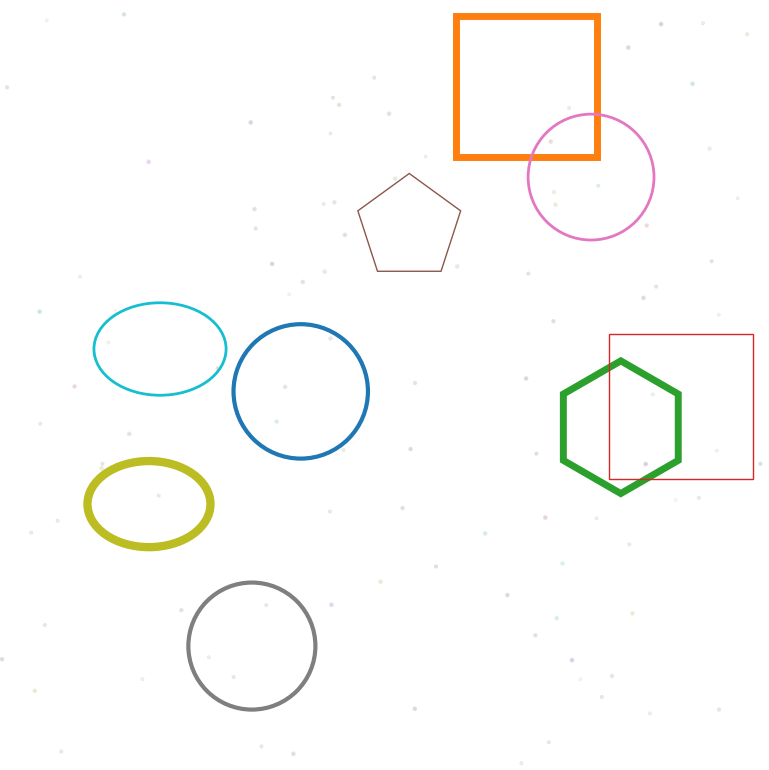[{"shape": "circle", "thickness": 1.5, "radius": 0.44, "center": [0.391, 0.492]}, {"shape": "square", "thickness": 2.5, "radius": 0.46, "center": [0.684, 0.887]}, {"shape": "hexagon", "thickness": 2.5, "radius": 0.43, "center": [0.806, 0.445]}, {"shape": "square", "thickness": 0.5, "radius": 0.47, "center": [0.884, 0.472]}, {"shape": "pentagon", "thickness": 0.5, "radius": 0.35, "center": [0.532, 0.704]}, {"shape": "circle", "thickness": 1, "radius": 0.41, "center": [0.768, 0.77]}, {"shape": "circle", "thickness": 1.5, "radius": 0.41, "center": [0.327, 0.161]}, {"shape": "oval", "thickness": 3, "radius": 0.4, "center": [0.193, 0.345]}, {"shape": "oval", "thickness": 1, "radius": 0.43, "center": [0.208, 0.547]}]